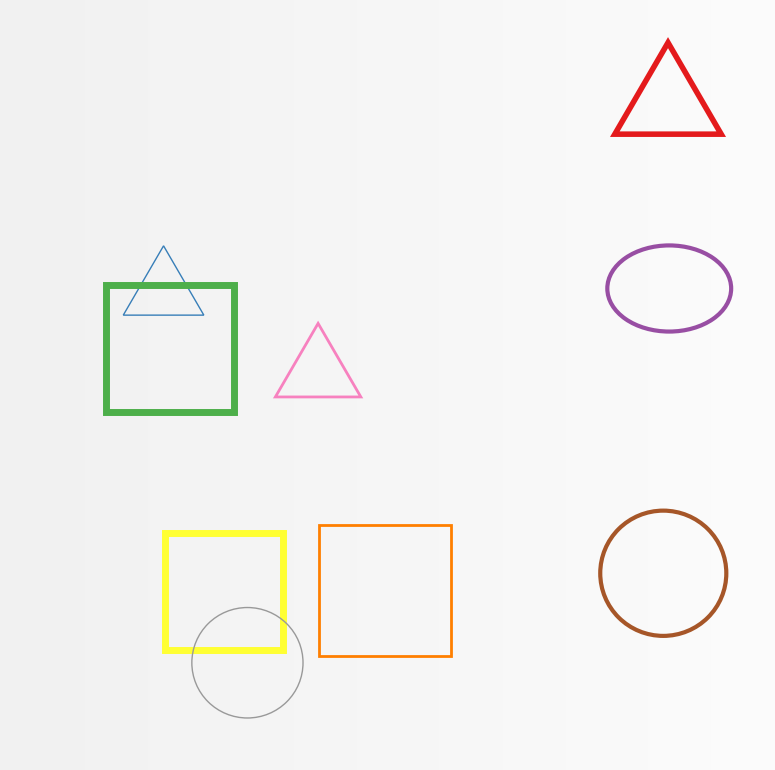[{"shape": "triangle", "thickness": 2, "radius": 0.4, "center": [0.862, 0.865]}, {"shape": "triangle", "thickness": 0.5, "radius": 0.3, "center": [0.211, 0.621]}, {"shape": "square", "thickness": 2.5, "radius": 0.41, "center": [0.219, 0.547]}, {"shape": "oval", "thickness": 1.5, "radius": 0.4, "center": [0.864, 0.625]}, {"shape": "square", "thickness": 1, "radius": 0.43, "center": [0.497, 0.233]}, {"shape": "square", "thickness": 2.5, "radius": 0.38, "center": [0.289, 0.231]}, {"shape": "circle", "thickness": 1.5, "radius": 0.41, "center": [0.856, 0.256]}, {"shape": "triangle", "thickness": 1, "radius": 0.32, "center": [0.41, 0.516]}, {"shape": "circle", "thickness": 0.5, "radius": 0.36, "center": [0.319, 0.139]}]